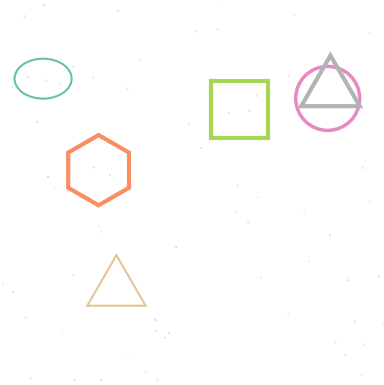[{"shape": "oval", "thickness": 1.5, "radius": 0.37, "center": [0.112, 0.796]}, {"shape": "hexagon", "thickness": 3, "radius": 0.46, "center": [0.256, 0.558]}, {"shape": "circle", "thickness": 2.5, "radius": 0.42, "center": [0.851, 0.744]}, {"shape": "square", "thickness": 3, "radius": 0.37, "center": [0.622, 0.716]}, {"shape": "triangle", "thickness": 1.5, "radius": 0.44, "center": [0.302, 0.25]}, {"shape": "triangle", "thickness": 3, "radius": 0.44, "center": [0.858, 0.768]}]